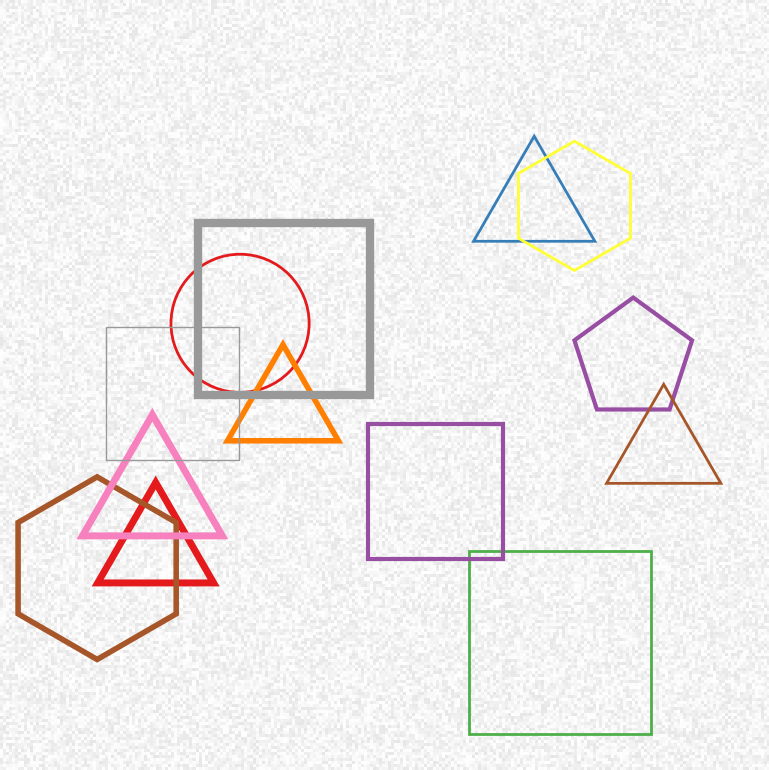[{"shape": "triangle", "thickness": 2.5, "radius": 0.43, "center": [0.202, 0.286]}, {"shape": "circle", "thickness": 1, "radius": 0.45, "center": [0.312, 0.58]}, {"shape": "triangle", "thickness": 1, "radius": 0.45, "center": [0.694, 0.732]}, {"shape": "square", "thickness": 1, "radius": 0.59, "center": [0.727, 0.166]}, {"shape": "square", "thickness": 1.5, "radius": 0.44, "center": [0.565, 0.361]}, {"shape": "pentagon", "thickness": 1.5, "radius": 0.4, "center": [0.822, 0.533]}, {"shape": "triangle", "thickness": 2, "radius": 0.42, "center": [0.367, 0.469]}, {"shape": "hexagon", "thickness": 1, "radius": 0.42, "center": [0.746, 0.733]}, {"shape": "triangle", "thickness": 1, "radius": 0.43, "center": [0.862, 0.415]}, {"shape": "hexagon", "thickness": 2, "radius": 0.59, "center": [0.126, 0.262]}, {"shape": "triangle", "thickness": 2.5, "radius": 0.52, "center": [0.198, 0.357]}, {"shape": "square", "thickness": 0.5, "radius": 0.43, "center": [0.224, 0.489]}, {"shape": "square", "thickness": 3, "radius": 0.56, "center": [0.369, 0.599]}]